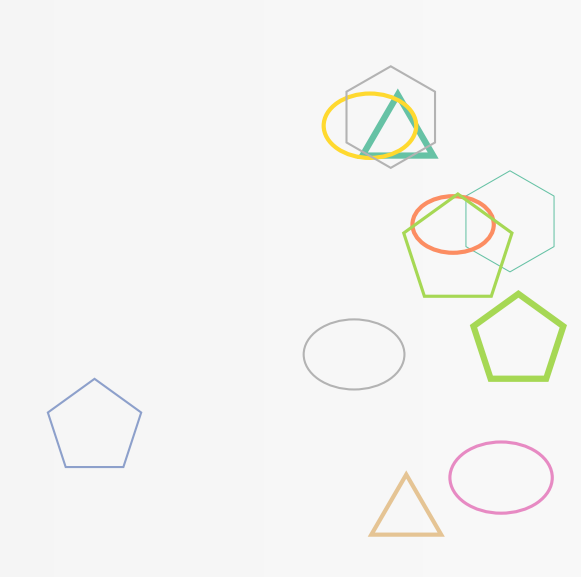[{"shape": "triangle", "thickness": 3, "radius": 0.35, "center": [0.684, 0.765]}, {"shape": "hexagon", "thickness": 0.5, "radius": 0.44, "center": [0.877, 0.616]}, {"shape": "oval", "thickness": 2, "radius": 0.35, "center": [0.78, 0.61]}, {"shape": "pentagon", "thickness": 1, "radius": 0.42, "center": [0.163, 0.259]}, {"shape": "oval", "thickness": 1.5, "radius": 0.44, "center": [0.862, 0.172]}, {"shape": "pentagon", "thickness": 1.5, "radius": 0.49, "center": [0.788, 0.565]}, {"shape": "pentagon", "thickness": 3, "radius": 0.41, "center": [0.892, 0.409]}, {"shape": "oval", "thickness": 2, "radius": 0.4, "center": [0.636, 0.781]}, {"shape": "triangle", "thickness": 2, "radius": 0.35, "center": [0.699, 0.108]}, {"shape": "oval", "thickness": 1, "radius": 0.43, "center": [0.609, 0.385]}, {"shape": "hexagon", "thickness": 1, "radius": 0.44, "center": [0.672, 0.796]}]